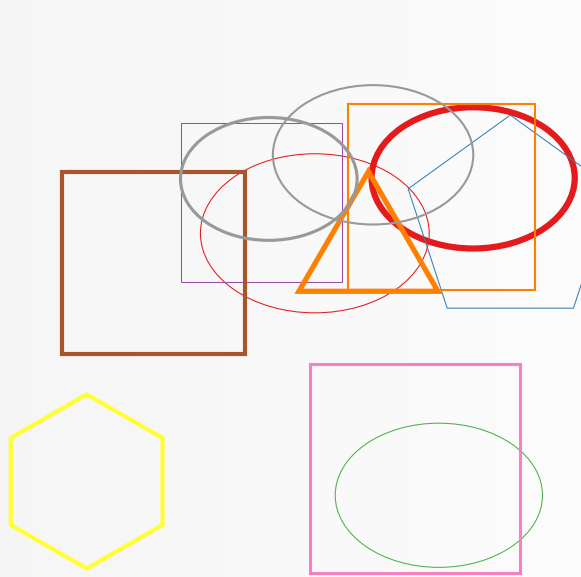[{"shape": "oval", "thickness": 0.5, "radius": 0.98, "center": [0.542, 0.595]}, {"shape": "oval", "thickness": 3, "radius": 0.87, "center": [0.814, 0.691]}, {"shape": "pentagon", "thickness": 0.5, "radius": 0.92, "center": [0.878, 0.615]}, {"shape": "oval", "thickness": 0.5, "radius": 0.89, "center": [0.755, 0.142]}, {"shape": "square", "thickness": 0.5, "radius": 0.69, "center": [0.45, 0.649]}, {"shape": "square", "thickness": 1, "radius": 0.81, "center": [0.759, 0.658]}, {"shape": "triangle", "thickness": 2.5, "radius": 0.69, "center": [0.634, 0.564]}, {"shape": "hexagon", "thickness": 2, "radius": 0.75, "center": [0.149, 0.165]}, {"shape": "square", "thickness": 2, "radius": 0.79, "center": [0.265, 0.543]}, {"shape": "square", "thickness": 1.5, "radius": 0.9, "center": [0.714, 0.188]}, {"shape": "oval", "thickness": 1.5, "radius": 0.76, "center": [0.462, 0.689]}, {"shape": "oval", "thickness": 1, "radius": 0.86, "center": [0.642, 0.731]}]